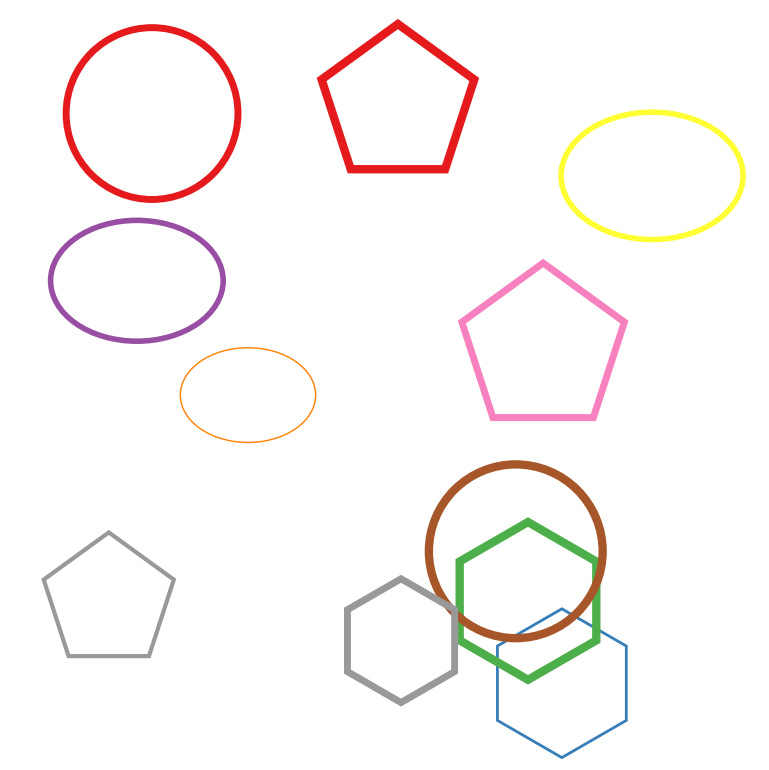[{"shape": "pentagon", "thickness": 3, "radius": 0.52, "center": [0.517, 0.865]}, {"shape": "circle", "thickness": 2.5, "radius": 0.56, "center": [0.197, 0.853]}, {"shape": "hexagon", "thickness": 1, "radius": 0.48, "center": [0.73, 0.113]}, {"shape": "hexagon", "thickness": 3, "radius": 0.51, "center": [0.686, 0.22]}, {"shape": "oval", "thickness": 2, "radius": 0.56, "center": [0.178, 0.635]}, {"shape": "oval", "thickness": 0.5, "radius": 0.44, "center": [0.322, 0.487]}, {"shape": "oval", "thickness": 2, "radius": 0.59, "center": [0.847, 0.772]}, {"shape": "circle", "thickness": 3, "radius": 0.56, "center": [0.67, 0.284]}, {"shape": "pentagon", "thickness": 2.5, "radius": 0.55, "center": [0.705, 0.547]}, {"shape": "hexagon", "thickness": 2.5, "radius": 0.4, "center": [0.521, 0.168]}, {"shape": "pentagon", "thickness": 1.5, "radius": 0.44, "center": [0.141, 0.22]}]